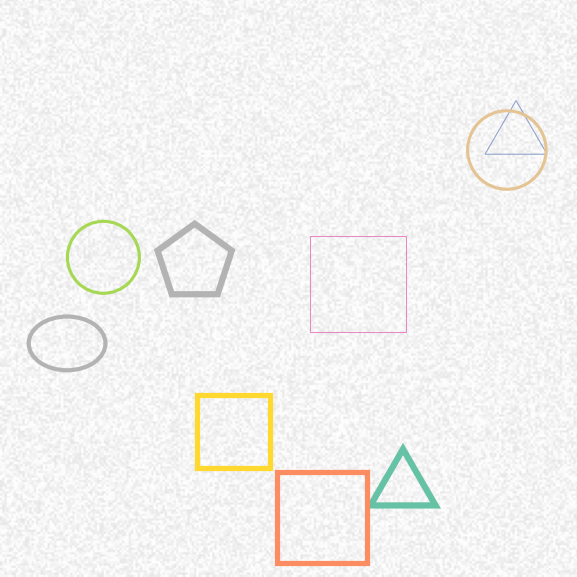[{"shape": "triangle", "thickness": 3, "radius": 0.33, "center": [0.698, 0.156]}, {"shape": "square", "thickness": 2.5, "radius": 0.39, "center": [0.557, 0.103]}, {"shape": "triangle", "thickness": 0.5, "radius": 0.31, "center": [0.894, 0.763]}, {"shape": "square", "thickness": 0.5, "radius": 0.42, "center": [0.621, 0.507]}, {"shape": "circle", "thickness": 1.5, "radius": 0.31, "center": [0.179, 0.554]}, {"shape": "square", "thickness": 2.5, "radius": 0.32, "center": [0.404, 0.252]}, {"shape": "circle", "thickness": 1.5, "radius": 0.34, "center": [0.878, 0.739]}, {"shape": "pentagon", "thickness": 3, "radius": 0.34, "center": [0.337, 0.544]}, {"shape": "oval", "thickness": 2, "radius": 0.33, "center": [0.116, 0.404]}]